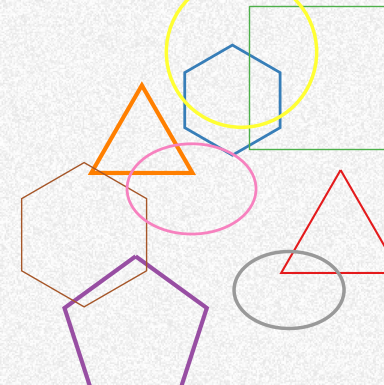[{"shape": "triangle", "thickness": 1.5, "radius": 0.89, "center": [0.885, 0.38]}, {"shape": "hexagon", "thickness": 2, "radius": 0.72, "center": [0.604, 0.74]}, {"shape": "square", "thickness": 1, "radius": 0.93, "center": [0.832, 0.799]}, {"shape": "pentagon", "thickness": 3, "radius": 0.97, "center": [0.352, 0.14]}, {"shape": "triangle", "thickness": 3, "radius": 0.76, "center": [0.368, 0.627]}, {"shape": "circle", "thickness": 2.5, "radius": 0.98, "center": [0.627, 0.865]}, {"shape": "hexagon", "thickness": 1, "radius": 0.94, "center": [0.218, 0.39]}, {"shape": "oval", "thickness": 2, "radius": 0.84, "center": [0.498, 0.509]}, {"shape": "oval", "thickness": 2.5, "radius": 0.71, "center": [0.751, 0.247]}]